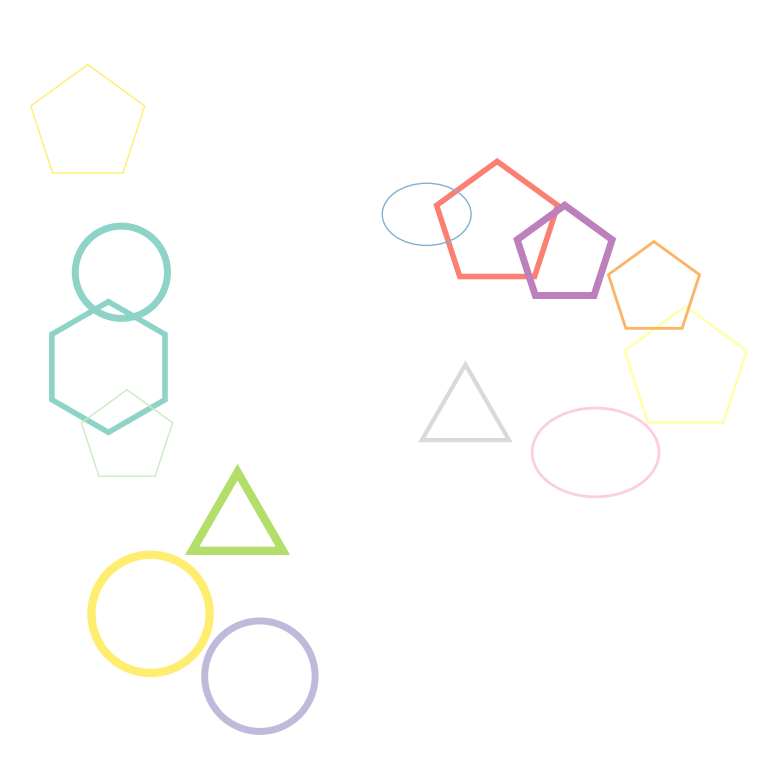[{"shape": "circle", "thickness": 2.5, "radius": 0.3, "center": [0.158, 0.646]}, {"shape": "hexagon", "thickness": 2, "radius": 0.42, "center": [0.141, 0.523]}, {"shape": "pentagon", "thickness": 1, "radius": 0.42, "center": [0.89, 0.519]}, {"shape": "circle", "thickness": 2.5, "radius": 0.36, "center": [0.338, 0.122]}, {"shape": "pentagon", "thickness": 2, "radius": 0.41, "center": [0.646, 0.708]}, {"shape": "oval", "thickness": 0.5, "radius": 0.29, "center": [0.554, 0.722]}, {"shape": "pentagon", "thickness": 1, "radius": 0.31, "center": [0.849, 0.624]}, {"shape": "triangle", "thickness": 3, "radius": 0.34, "center": [0.308, 0.319]}, {"shape": "oval", "thickness": 1, "radius": 0.41, "center": [0.773, 0.412]}, {"shape": "triangle", "thickness": 1.5, "radius": 0.33, "center": [0.604, 0.461]}, {"shape": "pentagon", "thickness": 2.5, "radius": 0.32, "center": [0.733, 0.669]}, {"shape": "pentagon", "thickness": 0.5, "radius": 0.31, "center": [0.165, 0.432]}, {"shape": "pentagon", "thickness": 0.5, "radius": 0.39, "center": [0.114, 0.838]}, {"shape": "circle", "thickness": 3, "radius": 0.38, "center": [0.196, 0.203]}]